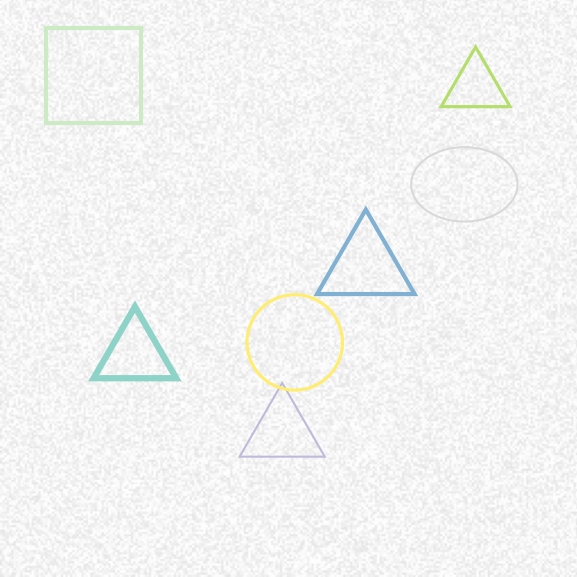[{"shape": "triangle", "thickness": 3, "radius": 0.41, "center": [0.234, 0.386]}, {"shape": "triangle", "thickness": 1, "radius": 0.43, "center": [0.489, 0.251]}, {"shape": "triangle", "thickness": 2, "radius": 0.49, "center": [0.633, 0.539]}, {"shape": "triangle", "thickness": 1.5, "radius": 0.34, "center": [0.824, 0.849]}, {"shape": "oval", "thickness": 1, "radius": 0.46, "center": [0.804, 0.68]}, {"shape": "square", "thickness": 2, "radius": 0.41, "center": [0.162, 0.869]}, {"shape": "circle", "thickness": 1.5, "radius": 0.41, "center": [0.51, 0.406]}]